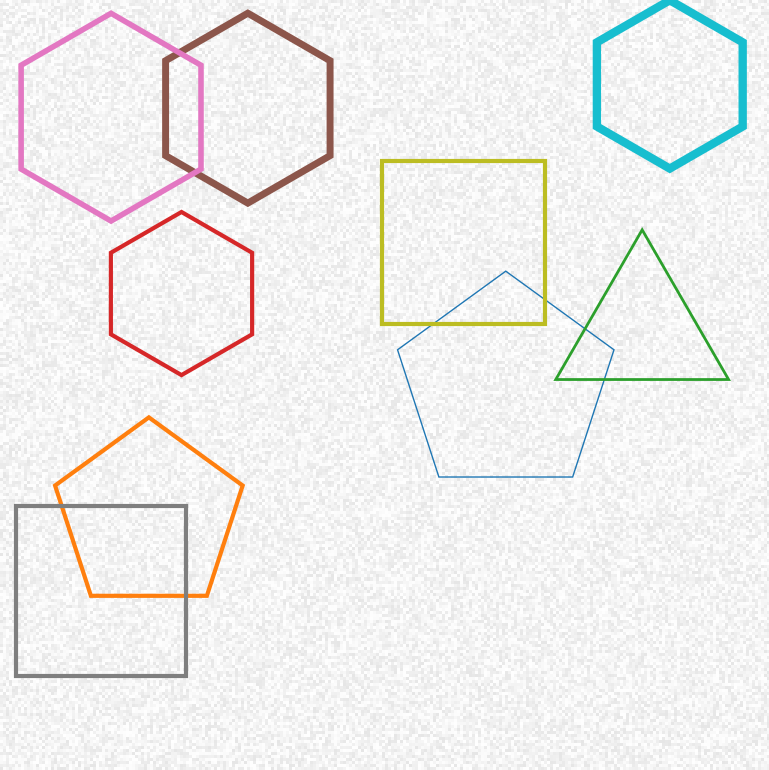[{"shape": "pentagon", "thickness": 0.5, "radius": 0.74, "center": [0.657, 0.5]}, {"shape": "pentagon", "thickness": 1.5, "radius": 0.64, "center": [0.193, 0.33]}, {"shape": "triangle", "thickness": 1, "radius": 0.65, "center": [0.834, 0.572]}, {"shape": "hexagon", "thickness": 1.5, "radius": 0.53, "center": [0.236, 0.619]}, {"shape": "hexagon", "thickness": 2.5, "radius": 0.62, "center": [0.322, 0.86]}, {"shape": "hexagon", "thickness": 2, "radius": 0.67, "center": [0.144, 0.848]}, {"shape": "square", "thickness": 1.5, "radius": 0.55, "center": [0.131, 0.233]}, {"shape": "square", "thickness": 1.5, "radius": 0.53, "center": [0.602, 0.685]}, {"shape": "hexagon", "thickness": 3, "radius": 0.55, "center": [0.87, 0.89]}]